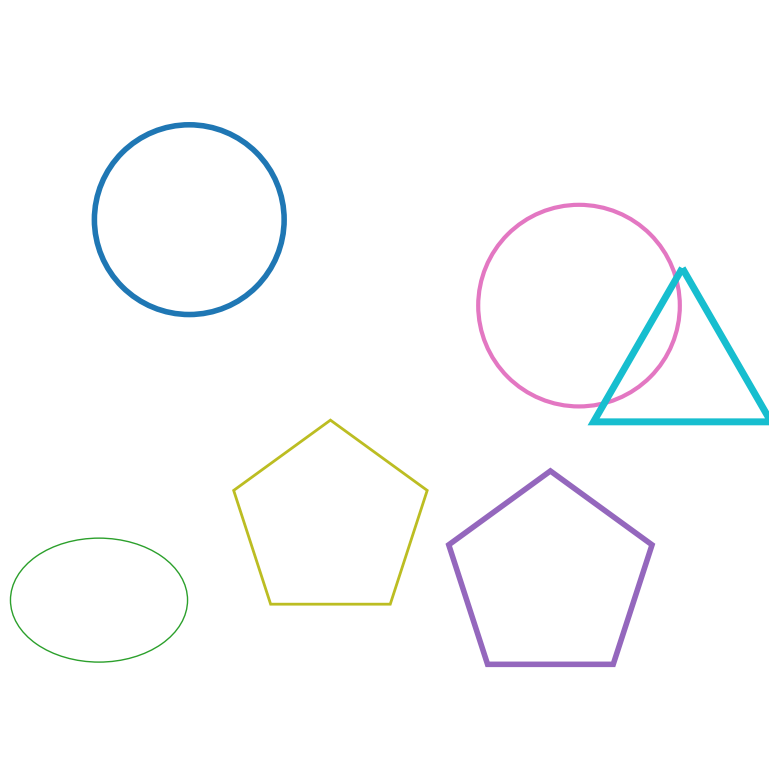[{"shape": "circle", "thickness": 2, "radius": 0.62, "center": [0.246, 0.715]}, {"shape": "oval", "thickness": 0.5, "radius": 0.57, "center": [0.129, 0.221]}, {"shape": "pentagon", "thickness": 2, "radius": 0.69, "center": [0.715, 0.25]}, {"shape": "circle", "thickness": 1.5, "radius": 0.65, "center": [0.752, 0.603]}, {"shape": "pentagon", "thickness": 1, "radius": 0.66, "center": [0.429, 0.322]}, {"shape": "triangle", "thickness": 2.5, "radius": 0.67, "center": [0.886, 0.519]}]